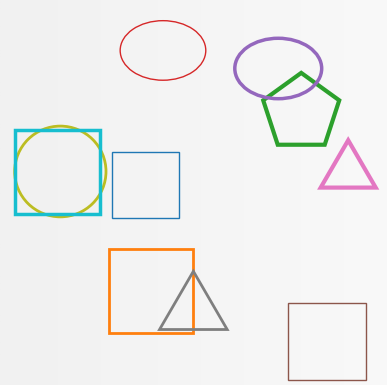[{"shape": "square", "thickness": 1, "radius": 0.43, "center": [0.375, 0.52]}, {"shape": "square", "thickness": 2, "radius": 0.55, "center": [0.39, 0.245]}, {"shape": "pentagon", "thickness": 3, "radius": 0.52, "center": [0.777, 0.708]}, {"shape": "oval", "thickness": 1, "radius": 0.55, "center": [0.421, 0.869]}, {"shape": "oval", "thickness": 2.5, "radius": 0.56, "center": [0.718, 0.822]}, {"shape": "square", "thickness": 1, "radius": 0.5, "center": [0.843, 0.113]}, {"shape": "triangle", "thickness": 3, "radius": 0.41, "center": [0.899, 0.554]}, {"shape": "triangle", "thickness": 2, "radius": 0.5, "center": [0.499, 0.195]}, {"shape": "circle", "thickness": 2, "radius": 0.59, "center": [0.156, 0.555]}, {"shape": "square", "thickness": 2.5, "radius": 0.54, "center": [0.148, 0.554]}]